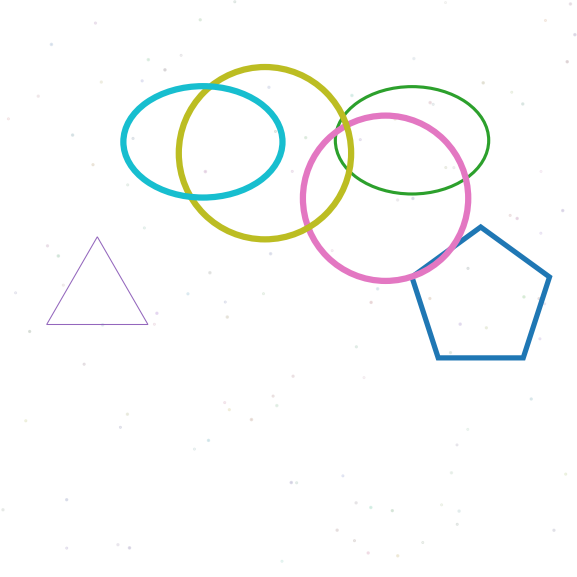[{"shape": "pentagon", "thickness": 2.5, "radius": 0.63, "center": [0.832, 0.481]}, {"shape": "oval", "thickness": 1.5, "radius": 0.66, "center": [0.713, 0.756]}, {"shape": "triangle", "thickness": 0.5, "radius": 0.51, "center": [0.169, 0.488]}, {"shape": "circle", "thickness": 3, "radius": 0.72, "center": [0.668, 0.656]}, {"shape": "circle", "thickness": 3, "radius": 0.75, "center": [0.459, 0.734]}, {"shape": "oval", "thickness": 3, "radius": 0.69, "center": [0.351, 0.753]}]